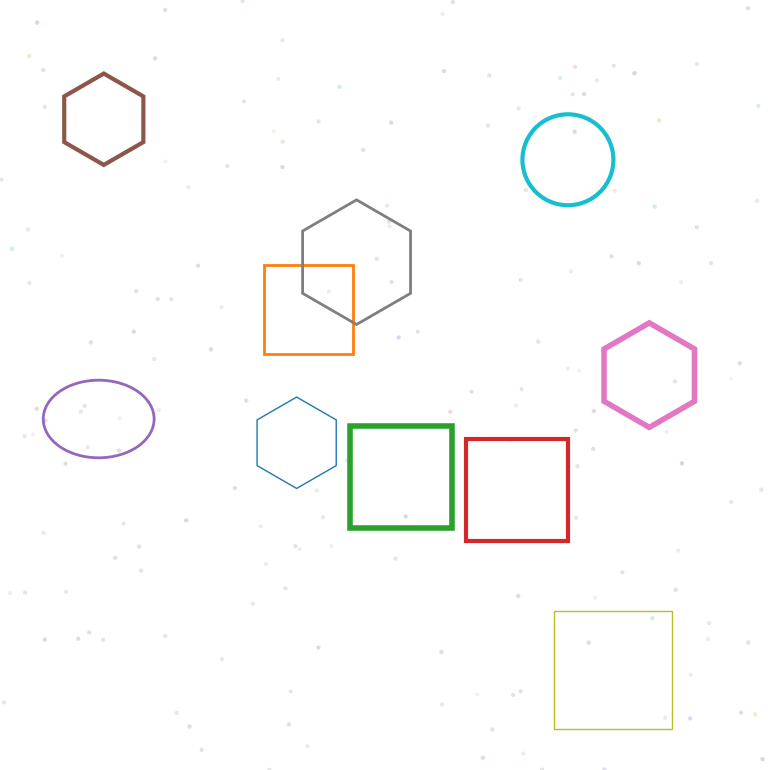[{"shape": "hexagon", "thickness": 0.5, "radius": 0.3, "center": [0.385, 0.425]}, {"shape": "square", "thickness": 1, "radius": 0.29, "center": [0.4, 0.598]}, {"shape": "square", "thickness": 2, "radius": 0.33, "center": [0.521, 0.38]}, {"shape": "square", "thickness": 1.5, "radius": 0.33, "center": [0.672, 0.364]}, {"shape": "oval", "thickness": 1, "radius": 0.36, "center": [0.128, 0.456]}, {"shape": "hexagon", "thickness": 1.5, "radius": 0.3, "center": [0.135, 0.845]}, {"shape": "hexagon", "thickness": 2, "radius": 0.34, "center": [0.843, 0.513]}, {"shape": "hexagon", "thickness": 1, "radius": 0.4, "center": [0.463, 0.66]}, {"shape": "square", "thickness": 0.5, "radius": 0.38, "center": [0.797, 0.13]}, {"shape": "circle", "thickness": 1.5, "radius": 0.3, "center": [0.738, 0.793]}]